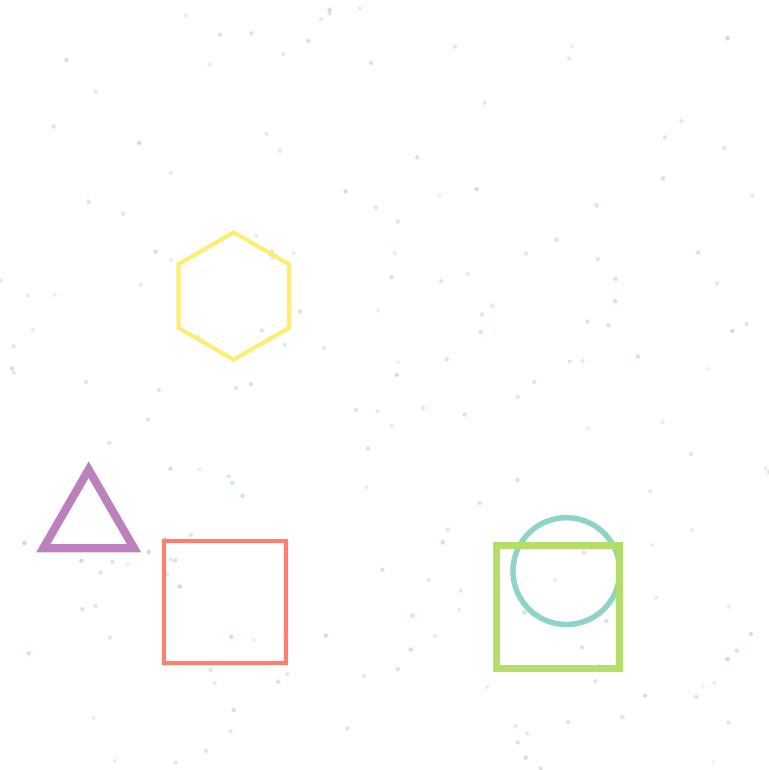[{"shape": "circle", "thickness": 2, "radius": 0.35, "center": [0.736, 0.258]}, {"shape": "square", "thickness": 1.5, "radius": 0.4, "center": [0.292, 0.218]}, {"shape": "square", "thickness": 2.5, "radius": 0.4, "center": [0.725, 0.212]}, {"shape": "triangle", "thickness": 3, "radius": 0.34, "center": [0.115, 0.322]}, {"shape": "hexagon", "thickness": 1.5, "radius": 0.41, "center": [0.304, 0.616]}]